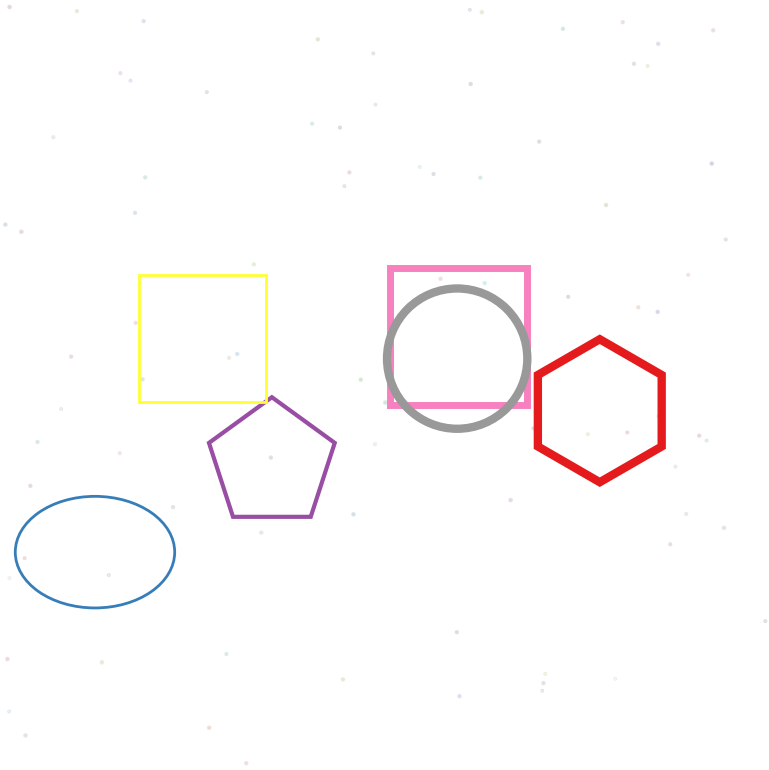[{"shape": "hexagon", "thickness": 3, "radius": 0.46, "center": [0.779, 0.467]}, {"shape": "oval", "thickness": 1, "radius": 0.52, "center": [0.123, 0.283]}, {"shape": "pentagon", "thickness": 1.5, "radius": 0.43, "center": [0.353, 0.398]}, {"shape": "square", "thickness": 1, "radius": 0.41, "center": [0.263, 0.561]}, {"shape": "square", "thickness": 2.5, "radius": 0.44, "center": [0.595, 0.563]}, {"shape": "circle", "thickness": 3, "radius": 0.46, "center": [0.594, 0.534]}]